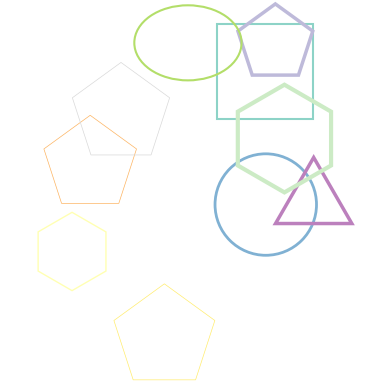[{"shape": "square", "thickness": 1.5, "radius": 0.62, "center": [0.688, 0.815]}, {"shape": "hexagon", "thickness": 1, "radius": 0.51, "center": [0.187, 0.347]}, {"shape": "pentagon", "thickness": 2.5, "radius": 0.51, "center": [0.715, 0.888]}, {"shape": "circle", "thickness": 2, "radius": 0.66, "center": [0.69, 0.469]}, {"shape": "pentagon", "thickness": 0.5, "radius": 0.63, "center": [0.234, 0.574]}, {"shape": "oval", "thickness": 1.5, "radius": 0.7, "center": [0.488, 0.889]}, {"shape": "pentagon", "thickness": 0.5, "radius": 0.66, "center": [0.314, 0.705]}, {"shape": "triangle", "thickness": 2.5, "radius": 0.57, "center": [0.815, 0.477]}, {"shape": "hexagon", "thickness": 3, "radius": 0.7, "center": [0.739, 0.64]}, {"shape": "pentagon", "thickness": 0.5, "radius": 0.69, "center": [0.427, 0.125]}]